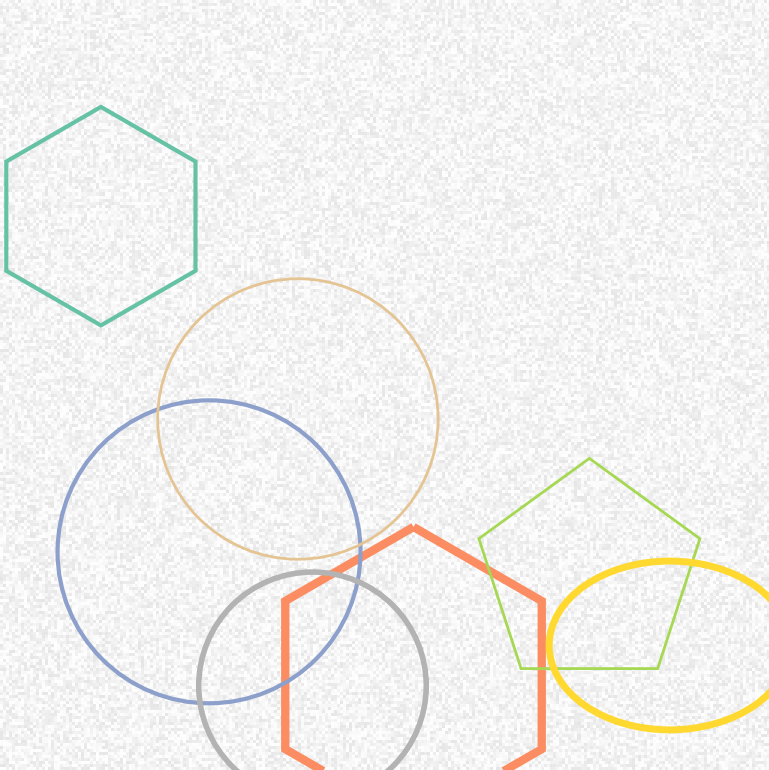[{"shape": "hexagon", "thickness": 1.5, "radius": 0.71, "center": [0.131, 0.719]}, {"shape": "hexagon", "thickness": 3, "radius": 0.96, "center": [0.537, 0.123]}, {"shape": "circle", "thickness": 1.5, "radius": 0.98, "center": [0.271, 0.283]}, {"shape": "pentagon", "thickness": 1, "radius": 0.75, "center": [0.765, 0.254]}, {"shape": "oval", "thickness": 2.5, "radius": 0.78, "center": [0.87, 0.162]}, {"shape": "circle", "thickness": 1, "radius": 0.91, "center": [0.387, 0.456]}, {"shape": "circle", "thickness": 2, "radius": 0.74, "center": [0.406, 0.109]}]